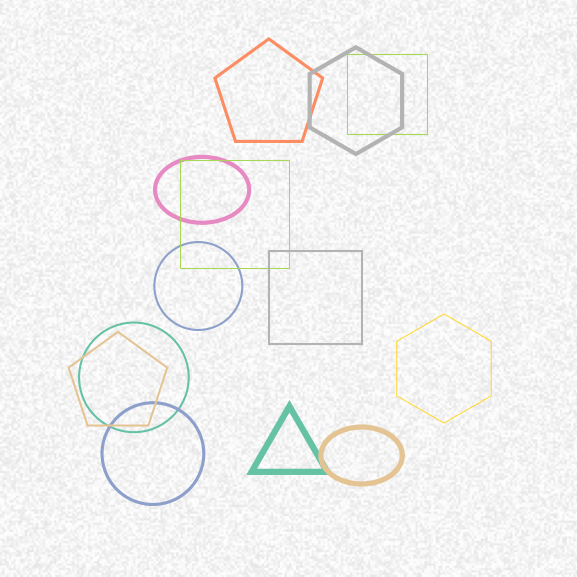[{"shape": "circle", "thickness": 1, "radius": 0.47, "center": [0.232, 0.346]}, {"shape": "triangle", "thickness": 3, "radius": 0.38, "center": [0.501, 0.22]}, {"shape": "pentagon", "thickness": 1.5, "radius": 0.49, "center": [0.465, 0.834]}, {"shape": "circle", "thickness": 1.5, "radius": 0.44, "center": [0.265, 0.214]}, {"shape": "circle", "thickness": 1, "radius": 0.38, "center": [0.343, 0.504]}, {"shape": "oval", "thickness": 2, "radius": 0.41, "center": [0.35, 0.67]}, {"shape": "square", "thickness": 0.5, "radius": 0.35, "center": [0.67, 0.837]}, {"shape": "square", "thickness": 0.5, "radius": 0.47, "center": [0.406, 0.628]}, {"shape": "hexagon", "thickness": 0.5, "radius": 0.47, "center": [0.769, 0.361]}, {"shape": "oval", "thickness": 2.5, "radius": 0.35, "center": [0.626, 0.21]}, {"shape": "pentagon", "thickness": 1, "radius": 0.45, "center": [0.204, 0.335]}, {"shape": "square", "thickness": 1, "radius": 0.4, "center": [0.547, 0.484]}, {"shape": "hexagon", "thickness": 2, "radius": 0.46, "center": [0.616, 0.825]}]